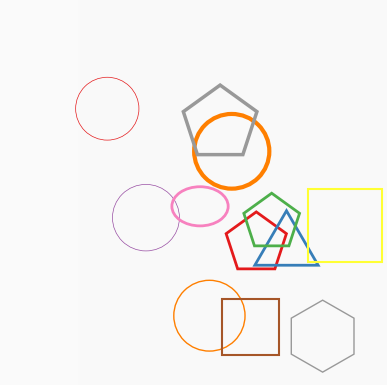[{"shape": "circle", "thickness": 0.5, "radius": 0.41, "center": [0.277, 0.718]}, {"shape": "pentagon", "thickness": 2, "radius": 0.41, "center": [0.661, 0.368]}, {"shape": "triangle", "thickness": 2, "radius": 0.47, "center": [0.739, 0.358]}, {"shape": "pentagon", "thickness": 2, "radius": 0.38, "center": [0.701, 0.423]}, {"shape": "circle", "thickness": 0.5, "radius": 0.43, "center": [0.377, 0.435]}, {"shape": "circle", "thickness": 1, "radius": 0.46, "center": [0.54, 0.18]}, {"shape": "circle", "thickness": 3, "radius": 0.49, "center": [0.598, 0.607]}, {"shape": "square", "thickness": 1.5, "radius": 0.48, "center": [0.889, 0.414]}, {"shape": "square", "thickness": 1.5, "radius": 0.37, "center": [0.645, 0.15]}, {"shape": "oval", "thickness": 2, "radius": 0.36, "center": [0.516, 0.464]}, {"shape": "pentagon", "thickness": 2.5, "radius": 0.5, "center": [0.568, 0.679]}, {"shape": "hexagon", "thickness": 1, "radius": 0.47, "center": [0.833, 0.127]}]